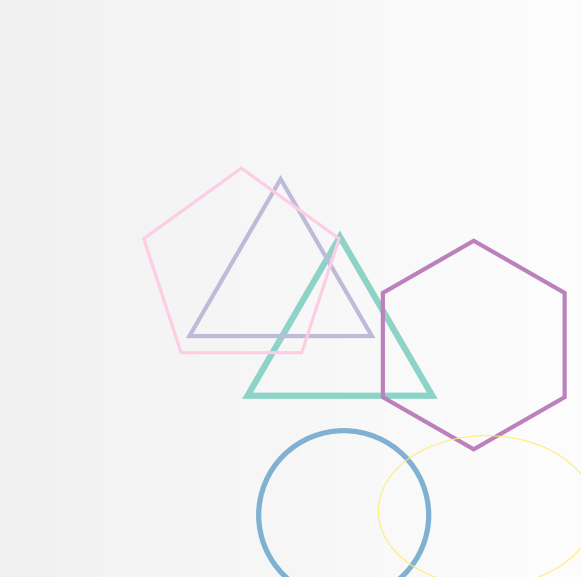[{"shape": "triangle", "thickness": 3, "radius": 0.92, "center": [0.585, 0.406]}, {"shape": "triangle", "thickness": 2, "radius": 0.91, "center": [0.483, 0.508]}, {"shape": "circle", "thickness": 2.5, "radius": 0.73, "center": [0.591, 0.107]}, {"shape": "pentagon", "thickness": 1.5, "radius": 0.88, "center": [0.415, 0.531]}, {"shape": "hexagon", "thickness": 2, "radius": 0.9, "center": [0.815, 0.402]}, {"shape": "oval", "thickness": 0.5, "radius": 0.93, "center": [0.837, 0.114]}]